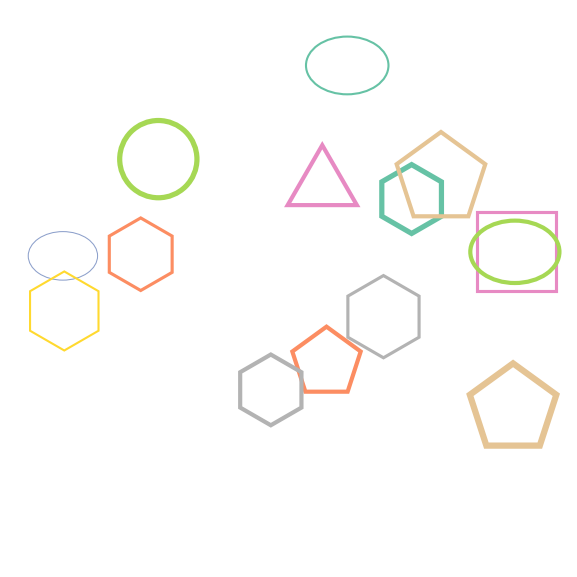[{"shape": "oval", "thickness": 1, "radius": 0.36, "center": [0.601, 0.886]}, {"shape": "hexagon", "thickness": 2.5, "radius": 0.3, "center": [0.713, 0.654]}, {"shape": "hexagon", "thickness": 1.5, "radius": 0.31, "center": [0.244, 0.559]}, {"shape": "pentagon", "thickness": 2, "radius": 0.31, "center": [0.565, 0.371]}, {"shape": "oval", "thickness": 0.5, "radius": 0.3, "center": [0.109, 0.556]}, {"shape": "square", "thickness": 1.5, "radius": 0.34, "center": [0.895, 0.564]}, {"shape": "triangle", "thickness": 2, "radius": 0.35, "center": [0.558, 0.679]}, {"shape": "circle", "thickness": 2.5, "radius": 0.33, "center": [0.274, 0.724]}, {"shape": "oval", "thickness": 2, "radius": 0.39, "center": [0.892, 0.563]}, {"shape": "hexagon", "thickness": 1, "radius": 0.34, "center": [0.111, 0.461]}, {"shape": "pentagon", "thickness": 2, "radius": 0.4, "center": [0.764, 0.69]}, {"shape": "pentagon", "thickness": 3, "radius": 0.39, "center": [0.888, 0.291]}, {"shape": "hexagon", "thickness": 2, "radius": 0.31, "center": [0.469, 0.324]}, {"shape": "hexagon", "thickness": 1.5, "radius": 0.36, "center": [0.664, 0.451]}]